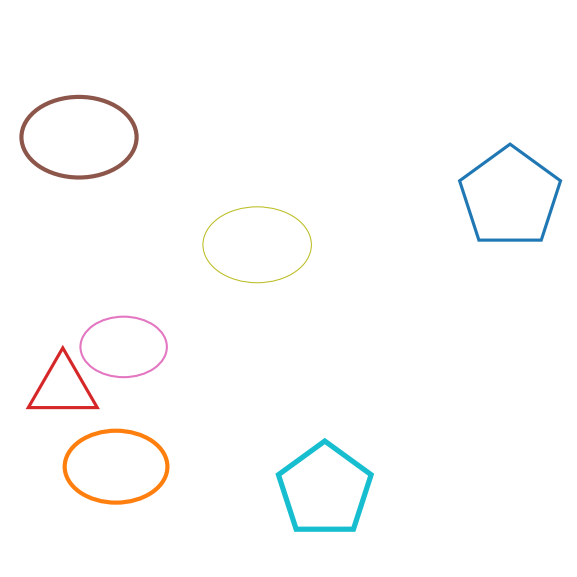[{"shape": "pentagon", "thickness": 1.5, "radius": 0.46, "center": [0.883, 0.658]}, {"shape": "oval", "thickness": 2, "radius": 0.44, "center": [0.201, 0.191]}, {"shape": "triangle", "thickness": 1.5, "radius": 0.34, "center": [0.109, 0.328]}, {"shape": "oval", "thickness": 2, "radius": 0.5, "center": [0.137, 0.762]}, {"shape": "oval", "thickness": 1, "radius": 0.37, "center": [0.214, 0.398]}, {"shape": "oval", "thickness": 0.5, "radius": 0.47, "center": [0.445, 0.575]}, {"shape": "pentagon", "thickness": 2.5, "radius": 0.42, "center": [0.562, 0.151]}]